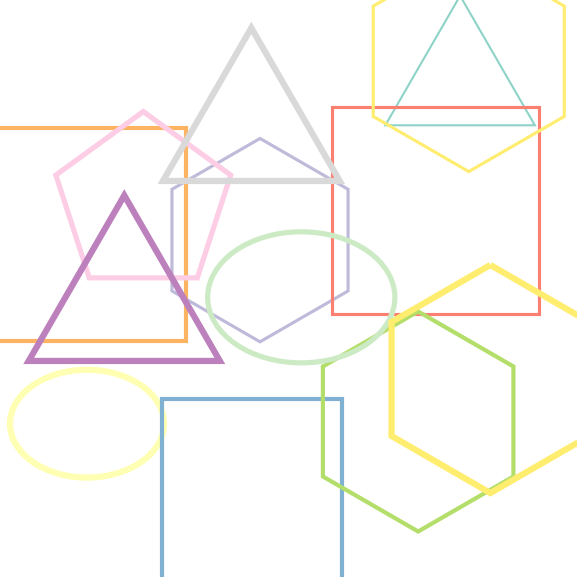[{"shape": "triangle", "thickness": 1, "radius": 0.75, "center": [0.797, 0.857]}, {"shape": "oval", "thickness": 3, "radius": 0.67, "center": [0.151, 0.265]}, {"shape": "hexagon", "thickness": 1.5, "radius": 0.88, "center": [0.45, 0.583]}, {"shape": "square", "thickness": 1.5, "radius": 0.9, "center": [0.754, 0.634]}, {"shape": "square", "thickness": 2, "radius": 0.78, "center": [0.437, 0.152]}, {"shape": "square", "thickness": 2, "radius": 0.92, "center": [0.137, 0.593]}, {"shape": "hexagon", "thickness": 2, "radius": 0.95, "center": [0.724, 0.269]}, {"shape": "pentagon", "thickness": 2.5, "radius": 0.8, "center": [0.248, 0.647]}, {"shape": "triangle", "thickness": 3, "radius": 0.88, "center": [0.435, 0.774]}, {"shape": "triangle", "thickness": 3, "radius": 0.96, "center": [0.215, 0.47]}, {"shape": "oval", "thickness": 2.5, "radius": 0.81, "center": [0.522, 0.484]}, {"shape": "hexagon", "thickness": 3, "radius": 0.99, "center": [0.849, 0.343]}, {"shape": "hexagon", "thickness": 1.5, "radius": 0.96, "center": [0.812, 0.893]}]